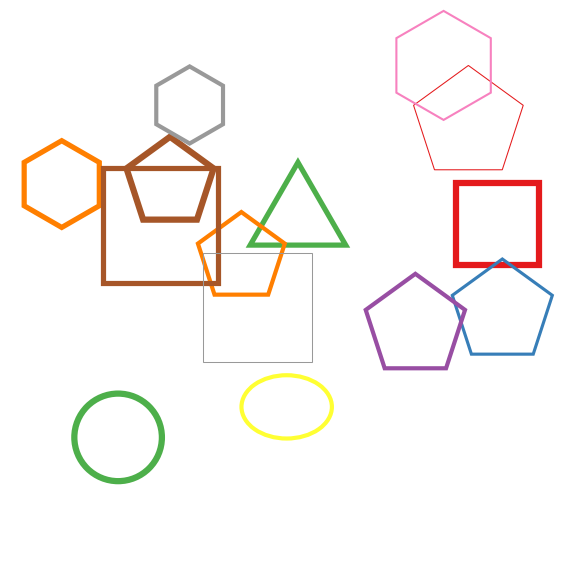[{"shape": "pentagon", "thickness": 0.5, "radius": 0.5, "center": [0.811, 0.786]}, {"shape": "square", "thickness": 3, "radius": 0.36, "center": [0.861, 0.612]}, {"shape": "pentagon", "thickness": 1.5, "radius": 0.46, "center": [0.87, 0.46]}, {"shape": "triangle", "thickness": 2.5, "radius": 0.48, "center": [0.516, 0.622]}, {"shape": "circle", "thickness": 3, "radius": 0.38, "center": [0.205, 0.242]}, {"shape": "pentagon", "thickness": 2, "radius": 0.45, "center": [0.719, 0.435]}, {"shape": "pentagon", "thickness": 2, "radius": 0.4, "center": [0.418, 0.553]}, {"shape": "hexagon", "thickness": 2.5, "radius": 0.38, "center": [0.107, 0.68]}, {"shape": "oval", "thickness": 2, "radius": 0.39, "center": [0.496, 0.295]}, {"shape": "square", "thickness": 2.5, "radius": 0.5, "center": [0.278, 0.608]}, {"shape": "pentagon", "thickness": 3, "radius": 0.4, "center": [0.294, 0.683]}, {"shape": "hexagon", "thickness": 1, "radius": 0.47, "center": [0.768, 0.886]}, {"shape": "square", "thickness": 0.5, "radius": 0.47, "center": [0.446, 0.466]}, {"shape": "hexagon", "thickness": 2, "radius": 0.33, "center": [0.328, 0.817]}]